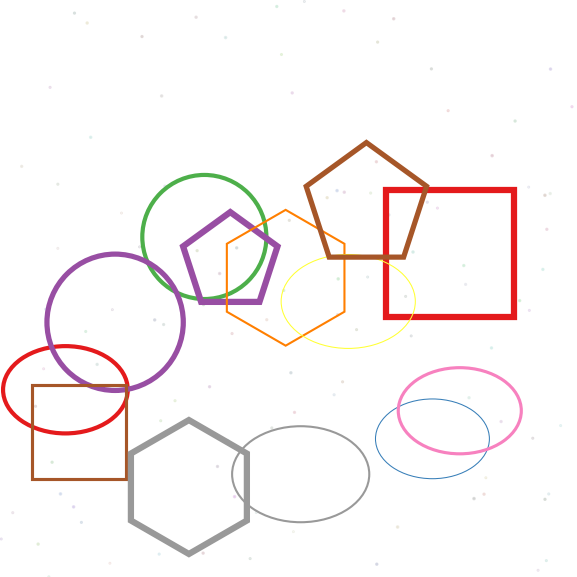[{"shape": "oval", "thickness": 2, "radius": 0.54, "center": [0.113, 0.324]}, {"shape": "square", "thickness": 3, "radius": 0.55, "center": [0.779, 0.561]}, {"shape": "oval", "thickness": 0.5, "radius": 0.49, "center": [0.749, 0.239]}, {"shape": "circle", "thickness": 2, "radius": 0.54, "center": [0.354, 0.589]}, {"shape": "circle", "thickness": 2.5, "radius": 0.59, "center": [0.199, 0.441]}, {"shape": "pentagon", "thickness": 3, "radius": 0.43, "center": [0.399, 0.546]}, {"shape": "hexagon", "thickness": 1, "radius": 0.59, "center": [0.495, 0.518]}, {"shape": "oval", "thickness": 0.5, "radius": 0.58, "center": [0.603, 0.477]}, {"shape": "pentagon", "thickness": 2.5, "radius": 0.55, "center": [0.634, 0.643]}, {"shape": "square", "thickness": 1.5, "radius": 0.41, "center": [0.137, 0.251]}, {"shape": "oval", "thickness": 1.5, "radius": 0.53, "center": [0.796, 0.288]}, {"shape": "hexagon", "thickness": 3, "radius": 0.58, "center": [0.327, 0.156]}, {"shape": "oval", "thickness": 1, "radius": 0.59, "center": [0.521, 0.178]}]